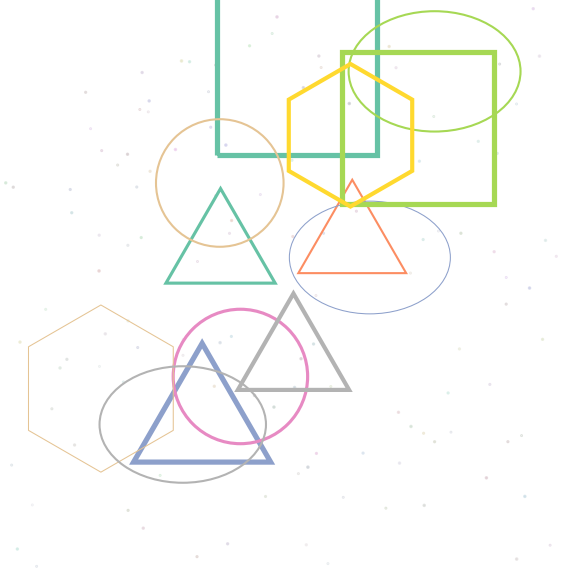[{"shape": "square", "thickness": 2.5, "radius": 0.69, "center": [0.515, 0.87]}, {"shape": "triangle", "thickness": 1.5, "radius": 0.55, "center": [0.382, 0.563]}, {"shape": "triangle", "thickness": 1, "radius": 0.54, "center": [0.61, 0.58]}, {"shape": "triangle", "thickness": 2.5, "radius": 0.69, "center": [0.35, 0.267]}, {"shape": "oval", "thickness": 0.5, "radius": 0.7, "center": [0.64, 0.553]}, {"shape": "circle", "thickness": 1.5, "radius": 0.58, "center": [0.416, 0.347]}, {"shape": "square", "thickness": 2.5, "radius": 0.66, "center": [0.723, 0.777]}, {"shape": "oval", "thickness": 1, "radius": 0.74, "center": [0.753, 0.876]}, {"shape": "hexagon", "thickness": 2, "radius": 0.62, "center": [0.607, 0.765]}, {"shape": "hexagon", "thickness": 0.5, "radius": 0.72, "center": [0.175, 0.326]}, {"shape": "circle", "thickness": 1, "radius": 0.55, "center": [0.381, 0.682]}, {"shape": "oval", "thickness": 1, "radius": 0.72, "center": [0.316, 0.264]}, {"shape": "triangle", "thickness": 2, "radius": 0.56, "center": [0.508, 0.38]}]